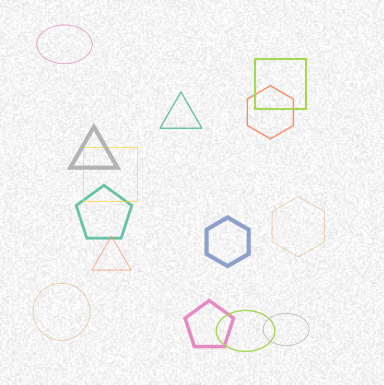[{"shape": "pentagon", "thickness": 2, "radius": 0.38, "center": [0.27, 0.443]}, {"shape": "triangle", "thickness": 1, "radius": 0.31, "center": [0.47, 0.698]}, {"shape": "hexagon", "thickness": 1, "radius": 0.34, "center": [0.702, 0.708]}, {"shape": "triangle", "thickness": 0.5, "radius": 0.29, "center": [0.289, 0.328]}, {"shape": "hexagon", "thickness": 3, "radius": 0.32, "center": [0.591, 0.372]}, {"shape": "oval", "thickness": 0.5, "radius": 0.36, "center": [0.167, 0.885]}, {"shape": "pentagon", "thickness": 2.5, "radius": 0.33, "center": [0.544, 0.153]}, {"shape": "square", "thickness": 1.5, "radius": 0.33, "center": [0.729, 0.782]}, {"shape": "oval", "thickness": 1, "radius": 0.38, "center": [0.638, 0.141]}, {"shape": "square", "thickness": 0.5, "radius": 0.35, "center": [0.286, 0.548]}, {"shape": "hexagon", "thickness": 0.5, "radius": 0.39, "center": [0.775, 0.411]}, {"shape": "circle", "thickness": 0.5, "radius": 0.37, "center": [0.16, 0.19]}, {"shape": "triangle", "thickness": 3, "radius": 0.35, "center": [0.244, 0.6]}, {"shape": "oval", "thickness": 0.5, "radius": 0.3, "center": [0.743, 0.144]}]